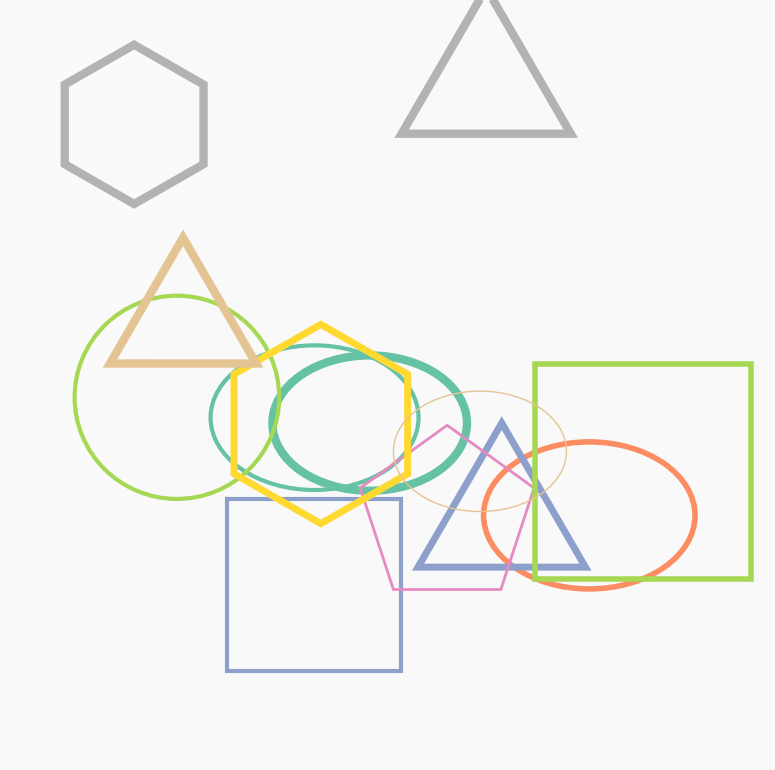[{"shape": "oval", "thickness": 1.5, "radius": 0.67, "center": [0.406, 0.458]}, {"shape": "oval", "thickness": 3, "radius": 0.63, "center": [0.477, 0.451]}, {"shape": "oval", "thickness": 2, "radius": 0.68, "center": [0.76, 0.331]}, {"shape": "triangle", "thickness": 2.5, "radius": 0.62, "center": [0.647, 0.326]}, {"shape": "square", "thickness": 1.5, "radius": 0.56, "center": [0.405, 0.24]}, {"shape": "pentagon", "thickness": 1, "radius": 0.59, "center": [0.577, 0.33]}, {"shape": "circle", "thickness": 1.5, "radius": 0.66, "center": [0.228, 0.484]}, {"shape": "square", "thickness": 2, "radius": 0.7, "center": [0.829, 0.388]}, {"shape": "hexagon", "thickness": 2.5, "radius": 0.65, "center": [0.414, 0.449]}, {"shape": "oval", "thickness": 0.5, "radius": 0.56, "center": [0.619, 0.414]}, {"shape": "triangle", "thickness": 3, "radius": 0.54, "center": [0.236, 0.582]}, {"shape": "triangle", "thickness": 3, "radius": 0.63, "center": [0.627, 0.889]}, {"shape": "hexagon", "thickness": 3, "radius": 0.52, "center": [0.173, 0.838]}]